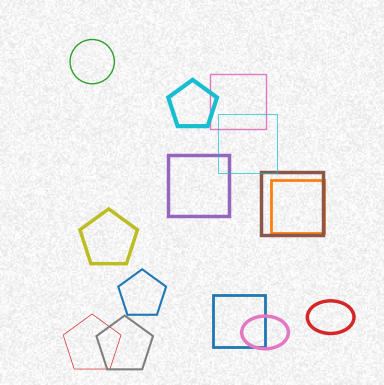[{"shape": "pentagon", "thickness": 1.5, "radius": 0.33, "center": [0.369, 0.235]}, {"shape": "square", "thickness": 2, "radius": 0.34, "center": [0.62, 0.167]}, {"shape": "square", "thickness": 2, "radius": 0.34, "center": [0.773, 0.464]}, {"shape": "circle", "thickness": 1, "radius": 0.29, "center": [0.239, 0.84]}, {"shape": "oval", "thickness": 2.5, "radius": 0.3, "center": [0.859, 0.176]}, {"shape": "pentagon", "thickness": 0.5, "radius": 0.39, "center": [0.239, 0.105]}, {"shape": "square", "thickness": 2.5, "radius": 0.4, "center": [0.517, 0.519]}, {"shape": "square", "thickness": 2.5, "radius": 0.4, "center": [0.758, 0.472]}, {"shape": "oval", "thickness": 2.5, "radius": 0.3, "center": [0.688, 0.137]}, {"shape": "square", "thickness": 1, "radius": 0.36, "center": [0.618, 0.736]}, {"shape": "pentagon", "thickness": 1.5, "radius": 0.39, "center": [0.324, 0.103]}, {"shape": "pentagon", "thickness": 2.5, "radius": 0.39, "center": [0.282, 0.379]}, {"shape": "pentagon", "thickness": 3, "radius": 0.33, "center": [0.5, 0.726]}, {"shape": "square", "thickness": 0.5, "radius": 0.38, "center": [0.643, 0.627]}]